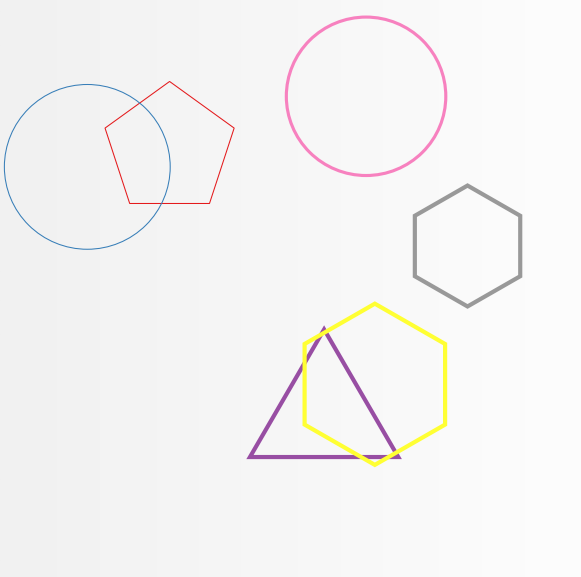[{"shape": "pentagon", "thickness": 0.5, "radius": 0.58, "center": [0.292, 0.741]}, {"shape": "circle", "thickness": 0.5, "radius": 0.71, "center": [0.15, 0.71]}, {"shape": "triangle", "thickness": 2, "radius": 0.74, "center": [0.558, 0.281]}, {"shape": "hexagon", "thickness": 2, "radius": 0.7, "center": [0.645, 0.334]}, {"shape": "circle", "thickness": 1.5, "radius": 0.69, "center": [0.63, 0.832]}, {"shape": "hexagon", "thickness": 2, "radius": 0.52, "center": [0.804, 0.573]}]